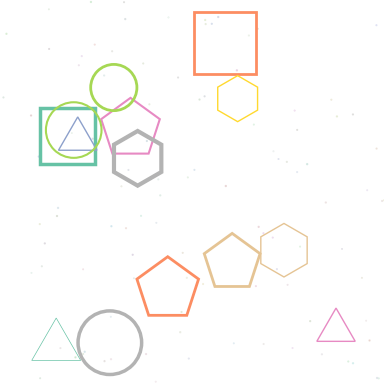[{"shape": "square", "thickness": 2.5, "radius": 0.36, "center": [0.175, 0.647]}, {"shape": "triangle", "thickness": 0.5, "radius": 0.37, "center": [0.146, 0.101]}, {"shape": "pentagon", "thickness": 2, "radius": 0.42, "center": [0.436, 0.249]}, {"shape": "square", "thickness": 2, "radius": 0.4, "center": [0.583, 0.889]}, {"shape": "triangle", "thickness": 1, "radius": 0.29, "center": [0.202, 0.639]}, {"shape": "pentagon", "thickness": 1.5, "radius": 0.4, "center": [0.339, 0.666]}, {"shape": "triangle", "thickness": 1, "radius": 0.29, "center": [0.873, 0.142]}, {"shape": "circle", "thickness": 1.5, "radius": 0.36, "center": [0.191, 0.662]}, {"shape": "circle", "thickness": 2, "radius": 0.3, "center": [0.296, 0.773]}, {"shape": "hexagon", "thickness": 1, "radius": 0.3, "center": [0.617, 0.744]}, {"shape": "pentagon", "thickness": 2, "radius": 0.38, "center": [0.603, 0.318]}, {"shape": "hexagon", "thickness": 1, "radius": 0.35, "center": [0.738, 0.35]}, {"shape": "circle", "thickness": 2.5, "radius": 0.41, "center": [0.285, 0.11]}, {"shape": "hexagon", "thickness": 3, "radius": 0.36, "center": [0.358, 0.589]}]